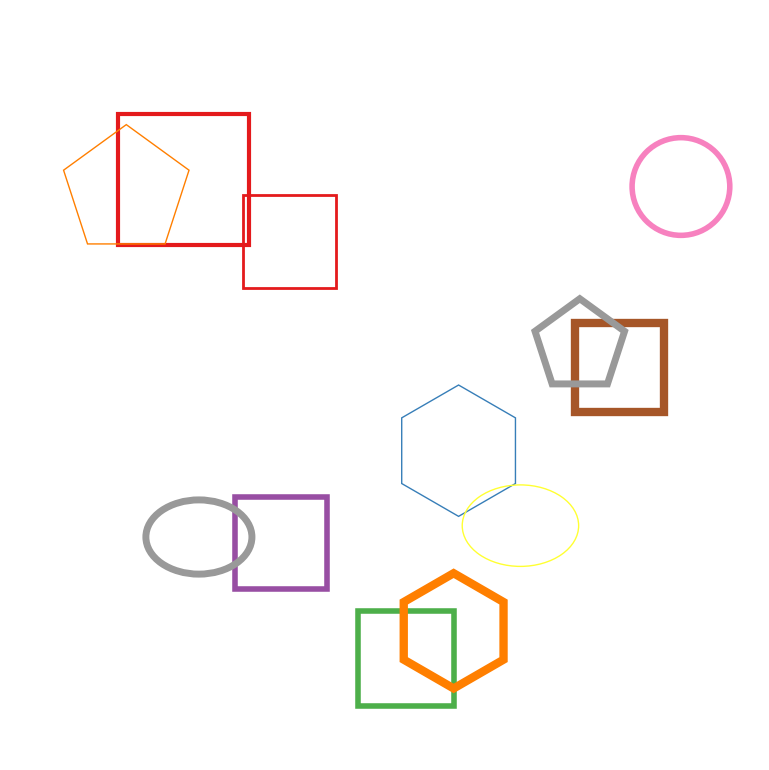[{"shape": "square", "thickness": 1, "radius": 0.3, "center": [0.376, 0.686]}, {"shape": "square", "thickness": 1.5, "radius": 0.43, "center": [0.238, 0.767]}, {"shape": "hexagon", "thickness": 0.5, "radius": 0.43, "center": [0.596, 0.415]}, {"shape": "square", "thickness": 2, "radius": 0.31, "center": [0.527, 0.145]}, {"shape": "square", "thickness": 2, "radius": 0.3, "center": [0.365, 0.295]}, {"shape": "hexagon", "thickness": 3, "radius": 0.37, "center": [0.589, 0.181]}, {"shape": "pentagon", "thickness": 0.5, "radius": 0.43, "center": [0.164, 0.752]}, {"shape": "oval", "thickness": 0.5, "radius": 0.38, "center": [0.676, 0.317]}, {"shape": "square", "thickness": 3, "radius": 0.29, "center": [0.804, 0.523]}, {"shape": "circle", "thickness": 2, "radius": 0.32, "center": [0.884, 0.758]}, {"shape": "pentagon", "thickness": 2.5, "radius": 0.31, "center": [0.753, 0.551]}, {"shape": "oval", "thickness": 2.5, "radius": 0.34, "center": [0.258, 0.303]}]